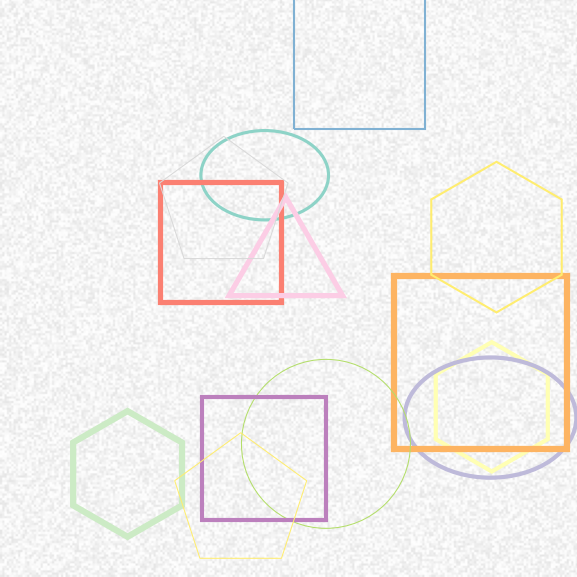[{"shape": "oval", "thickness": 1.5, "radius": 0.55, "center": [0.458, 0.696]}, {"shape": "hexagon", "thickness": 2, "radius": 0.56, "center": [0.852, 0.295]}, {"shape": "oval", "thickness": 2, "radius": 0.74, "center": [0.849, 0.276]}, {"shape": "square", "thickness": 2.5, "radius": 0.52, "center": [0.382, 0.58]}, {"shape": "square", "thickness": 1, "radius": 0.57, "center": [0.622, 0.889]}, {"shape": "square", "thickness": 3, "radius": 0.75, "center": [0.832, 0.372]}, {"shape": "circle", "thickness": 0.5, "radius": 0.73, "center": [0.564, 0.231]}, {"shape": "triangle", "thickness": 2.5, "radius": 0.57, "center": [0.495, 0.544]}, {"shape": "pentagon", "thickness": 0.5, "radius": 0.59, "center": [0.388, 0.646]}, {"shape": "square", "thickness": 2, "radius": 0.54, "center": [0.458, 0.205]}, {"shape": "hexagon", "thickness": 3, "radius": 0.54, "center": [0.221, 0.178]}, {"shape": "pentagon", "thickness": 0.5, "radius": 0.6, "center": [0.417, 0.13]}, {"shape": "hexagon", "thickness": 1, "radius": 0.65, "center": [0.86, 0.589]}]